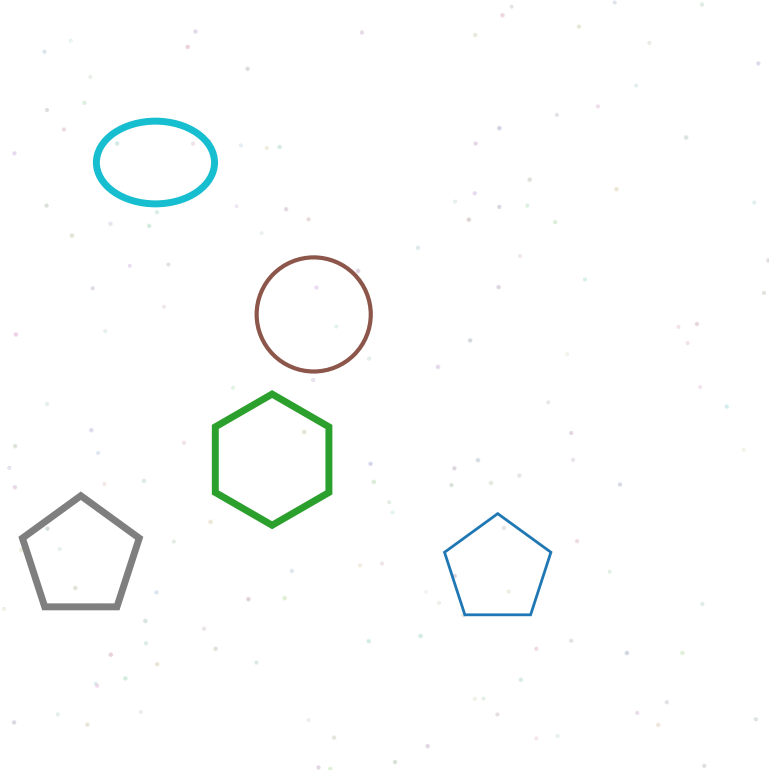[{"shape": "pentagon", "thickness": 1, "radius": 0.36, "center": [0.646, 0.26]}, {"shape": "hexagon", "thickness": 2.5, "radius": 0.43, "center": [0.353, 0.403]}, {"shape": "circle", "thickness": 1.5, "radius": 0.37, "center": [0.407, 0.592]}, {"shape": "pentagon", "thickness": 2.5, "radius": 0.4, "center": [0.105, 0.276]}, {"shape": "oval", "thickness": 2.5, "radius": 0.38, "center": [0.202, 0.789]}]